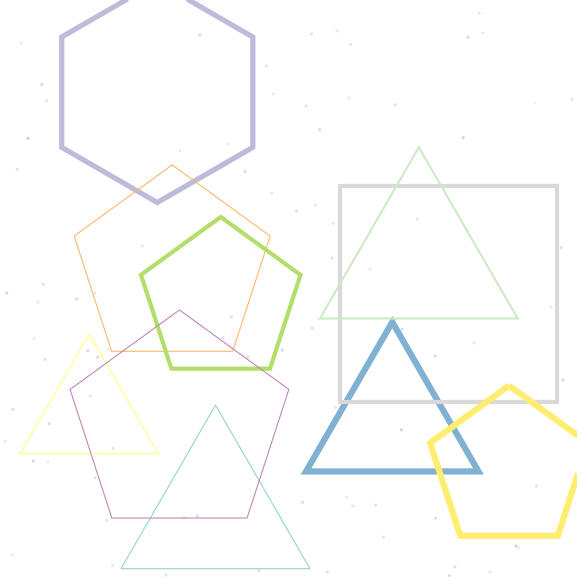[{"shape": "triangle", "thickness": 0.5, "radius": 0.94, "center": [0.373, 0.109]}, {"shape": "triangle", "thickness": 1, "radius": 0.69, "center": [0.155, 0.283]}, {"shape": "hexagon", "thickness": 2.5, "radius": 0.96, "center": [0.272, 0.84]}, {"shape": "triangle", "thickness": 3, "radius": 0.86, "center": [0.679, 0.269]}, {"shape": "pentagon", "thickness": 0.5, "radius": 0.89, "center": [0.298, 0.535]}, {"shape": "pentagon", "thickness": 2, "radius": 0.73, "center": [0.382, 0.478]}, {"shape": "square", "thickness": 2, "radius": 0.94, "center": [0.776, 0.49]}, {"shape": "pentagon", "thickness": 0.5, "radius": 1.0, "center": [0.311, 0.263]}, {"shape": "triangle", "thickness": 1, "radius": 0.99, "center": [0.725, 0.546]}, {"shape": "pentagon", "thickness": 3, "radius": 0.72, "center": [0.881, 0.188]}]